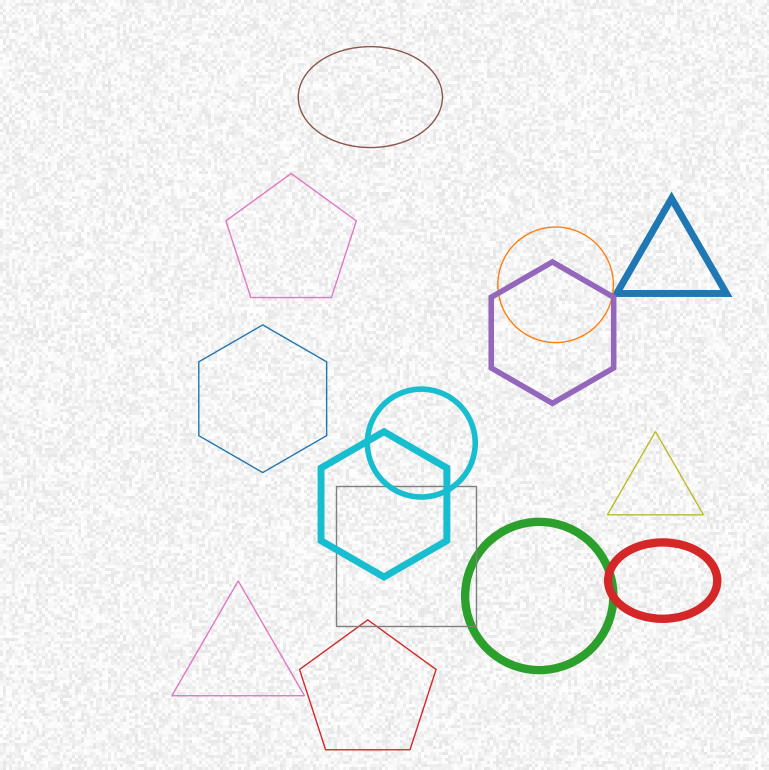[{"shape": "triangle", "thickness": 2.5, "radius": 0.41, "center": [0.872, 0.66]}, {"shape": "hexagon", "thickness": 0.5, "radius": 0.48, "center": [0.341, 0.482]}, {"shape": "circle", "thickness": 0.5, "radius": 0.38, "center": [0.722, 0.63]}, {"shape": "circle", "thickness": 3, "radius": 0.48, "center": [0.7, 0.226]}, {"shape": "oval", "thickness": 3, "radius": 0.35, "center": [0.861, 0.246]}, {"shape": "pentagon", "thickness": 0.5, "radius": 0.47, "center": [0.478, 0.102]}, {"shape": "hexagon", "thickness": 2, "radius": 0.46, "center": [0.717, 0.568]}, {"shape": "oval", "thickness": 0.5, "radius": 0.47, "center": [0.481, 0.874]}, {"shape": "triangle", "thickness": 0.5, "radius": 0.5, "center": [0.309, 0.146]}, {"shape": "pentagon", "thickness": 0.5, "radius": 0.45, "center": [0.378, 0.686]}, {"shape": "square", "thickness": 0.5, "radius": 0.46, "center": [0.527, 0.278]}, {"shape": "triangle", "thickness": 0.5, "radius": 0.36, "center": [0.851, 0.367]}, {"shape": "circle", "thickness": 2, "radius": 0.35, "center": [0.547, 0.425]}, {"shape": "hexagon", "thickness": 2.5, "radius": 0.47, "center": [0.499, 0.345]}]